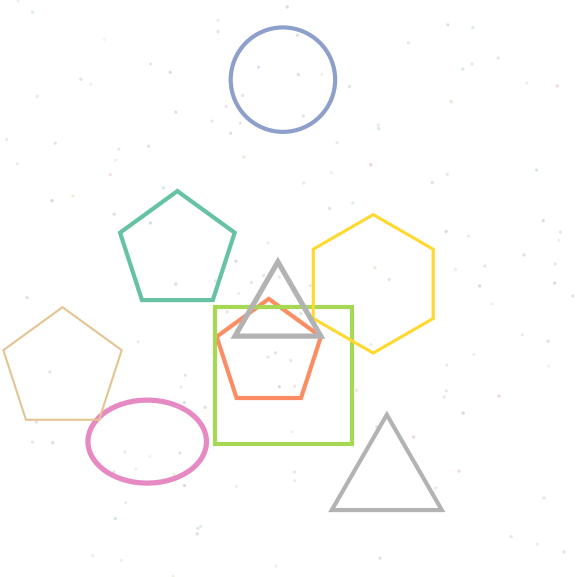[{"shape": "pentagon", "thickness": 2, "radius": 0.52, "center": [0.307, 0.564]}, {"shape": "pentagon", "thickness": 2, "radius": 0.47, "center": [0.465, 0.387]}, {"shape": "circle", "thickness": 2, "radius": 0.45, "center": [0.49, 0.861]}, {"shape": "oval", "thickness": 2.5, "radius": 0.51, "center": [0.255, 0.234]}, {"shape": "square", "thickness": 2, "radius": 0.59, "center": [0.49, 0.349]}, {"shape": "hexagon", "thickness": 1.5, "radius": 0.6, "center": [0.646, 0.508]}, {"shape": "pentagon", "thickness": 1, "radius": 0.54, "center": [0.108, 0.359]}, {"shape": "triangle", "thickness": 2.5, "radius": 0.43, "center": [0.481, 0.46]}, {"shape": "triangle", "thickness": 2, "radius": 0.55, "center": [0.67, 0.171]}]